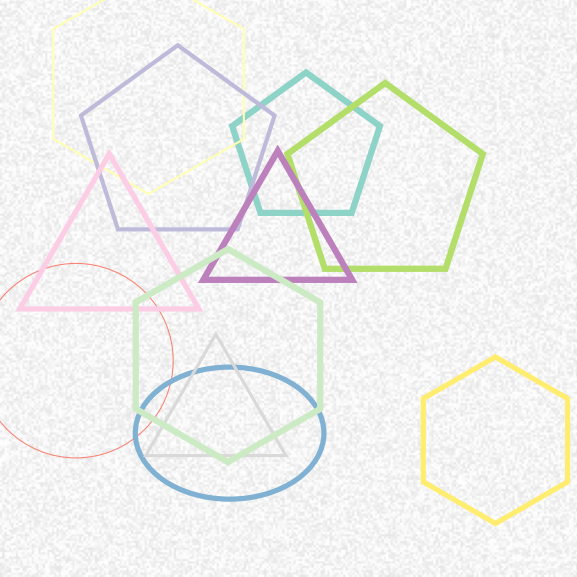[{"shape": "pentagon", "thickness": 3, "radius": 0.67, "center": [0.53, 0.739]}, {"shape": "hexagon", "thickness": 1, "radius": 0.95, "center": [0.257, 0.854]}, {"shape": "pentagon", "thickness": 2, "radius": 0.88, "center": [0.308, 0.745]}, {"shape": "circle", "thickness": 0.5, "radius": 0.84, "center": [0.131, 0.375]}, {"shape": "oval", "thickness": 2.5, "radius": 0.82, "center": [0.398, 0.249]}, {"shape": "pentagon", "thickness": 3, "radius": 0.89, "center": [0.667, 0.678]}, {"shape": "triangle", "thickness": 2.5, "radius": 0.9, "center": [0.189, 0.554]}, {"shape": "triangle", "thickness": 1.5, "radius": 0.7, "center": [0.374, 0.28]}, {"shape": "triangle", "thickness": 3, "radius": 0.74, "center": [0.481, 0.589]}, {"shape": "hexagon", "thickness": 3, "radius": 0.92, "center": [0.395, 0.383]}, {"shape": "hexagon", "thickness": 2.5, "radius": 0.72, "center": [0.858, 0.237]}]